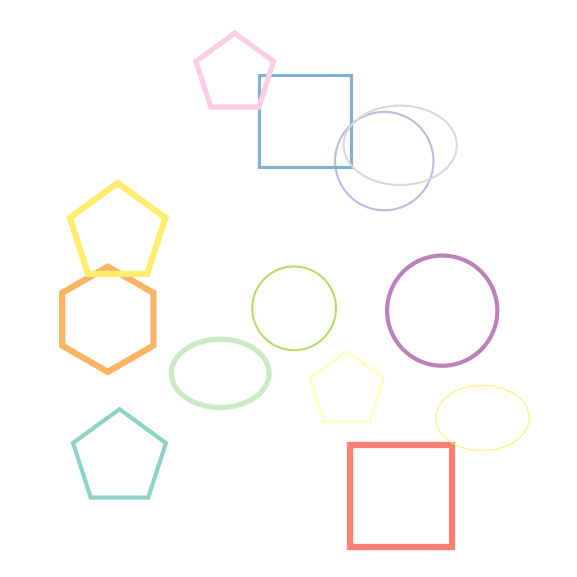[{"shape": "pentagon", "thickness": 2, "radius": 0.42, "center": [0.207, 0.206]}, {"shape": "pentagon", "thickness": 1, "radius": 0.34, "center": [0.601, 0.323]}, {"shape": "circle", "thickness": 1, "radius": 0.43, "center": [0.665, 0.72]}, {"shape": "square", "thickness": 3, "radius": 0.44, "center": [0.694, 0.141]}, {"shape": "square", "thickness": 1.5, "radius": 0.4, "center": [0.528, 0.789]}, {"shape": "hexagon", "thickness": 3, "radius": 0.46, "center": [0.187, 0.446]}, {"shape": "circle", "thickness": 1, "radius": 0.36, "center": [0.509, 0.465]}, {"shape": "pentagon", "thickness": 2.5, "radius": 0.35, "center": [0.407, 0.871]}, {"shape": "oval", "thickness": 1, "radius": 0.49, "center": [0.693, 0.748]}, {"shape": "circle", "thickness": 2, "radius": 0.48, "center": [0.766, 0.461]}, {"shape": "oval", "thickness": 2.5, "radius": 0.42, "center": [0.381, 0.353]}, {"shape": "pentagon", "thickness": 3, "radius": 0.44, "center": [0.204, 0.595]}, {"shape": "oval", "thickness": 0.5, "radius": 0.4, "center": [0.835, 0.275]}]